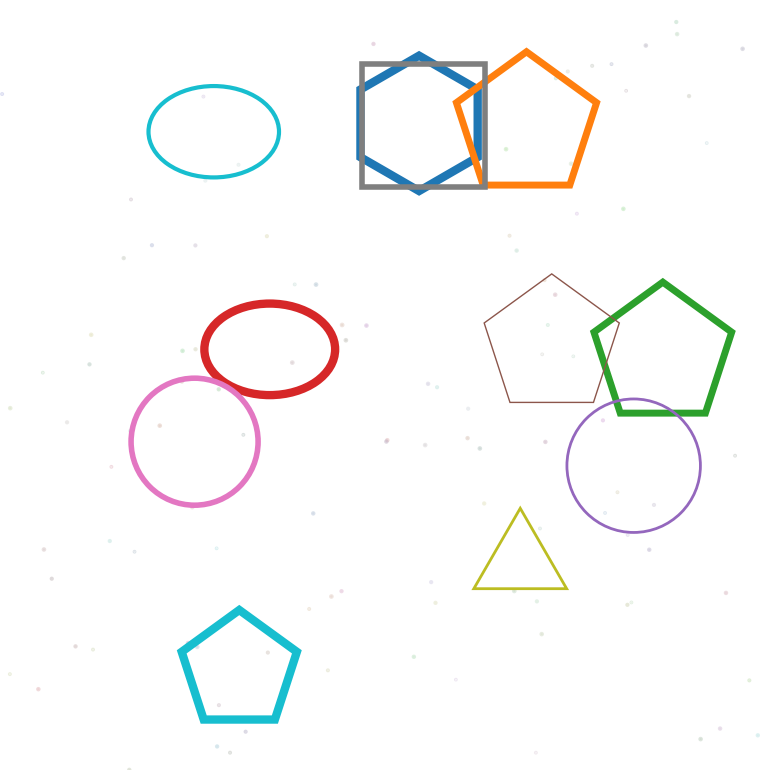[{"shape": "hexagon", "thickness": 3, "radius": 0.44, "center": [0.544, 0.84]}, {"shape": "pentagon", "thickness": 2.5, "radius": 0.48, "center": [0.684, 0.837]}, {"shape": "pentagon", "thickness": 2.5, "radius": 0.47, "center": [0.861, 0.54]}, {"shape": "oval", "thickness": 3, "radius": 0.42, "center": [0.35, 0.546]}, {"shape": "circle", "thickness": 1, "radius": 0.43, "center": [0.823, 0.395]}, {"shape": "pentagon", "thickness": 0.5, "radius": 0.46, "center": [0.717, 0.552]}, {"shape": "circle", "thickness": 2, "radius": 0.41, "center": [0.253, 0.426]}, {"shape": "square", "thickness": 2, "radius": 0.4, "center": [0.55, 0.837]}, {"shape": "triangle", "thickness": 1, "radius": 0.35, "center": [0.676, 0.27]}, {"shape": "pentagon", "thickness": 3, "radius": 0.39, "center": [0.311, 0.129]}, {"shape": "oval", "thickness": 1.5, "radius": 0.42, "center": [0.278, 0.829]}]